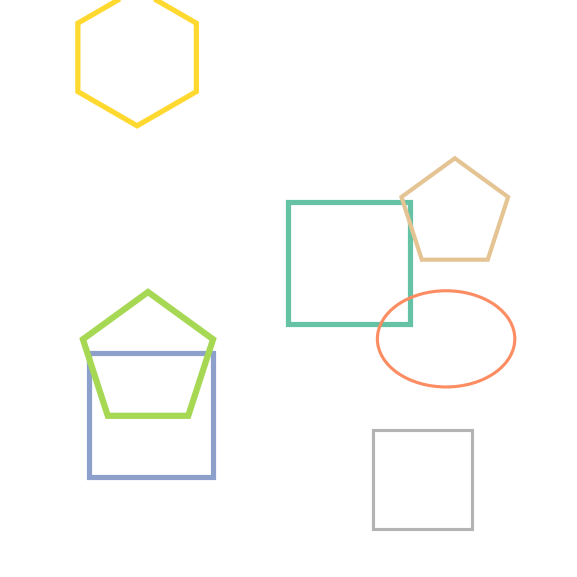[{"shape": "square", "thickness": 2.5, "radius": 0.53, "center": [0.604, 0.543]}, {"shape": "oval", "thickness": 1.5, "radius": 0.59, "center": [0.772, 0.412]}, {"shape": "square", "thickness": 2.5, "radius": 0.54, "center": [0.262, 0.28]}, {"shape": "pentagon", "thickness": 3, "radius": 0.59, "center": [0.256, 0.375]}, {"shape": "hexagon", "thickness": 2.5, "radius": 0.59, "center": [0.237, 0.9]}, {"shape": "pentagon", "thickness": 2, "radius": 0.49, "center": [0.788, 0.628]}, {"shape": "square", "thickness": 1.5, "radius": 0.43, "center": [0.732, 0.169]}]